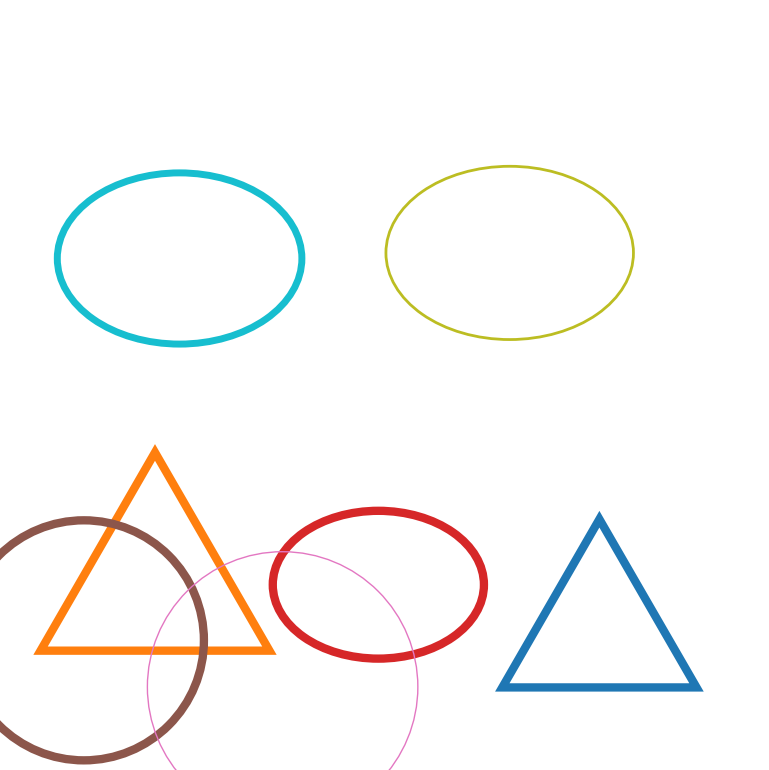[{"shape": "triangle", "thickness": 3, "radius": 0.73, "center": [0.778, 0.18]}, {"shape": "triangle", "thickness": 3, "radius": 0.86, "center": [0.201, 0.241]}, {"shape": "oval", "thickness": 3, "radius": 0.69, "center": [0.491, 0.241]}, {"shape": "circle", "thickness": 3, "radius": 0.78, "center": [0.109, 0.168]}, {"shape": "circle", "thickness": 0.5, "radius": 0.88, "center": [0.367, 0.108]}, {"shape": "oval", "thickness": 1, "radius": 0.8, "center": [0.662, 0.672]}, {"shape": "oval", "thickness": 2.5, "radius": 0.79, "center": [0.233, 0.664]}]